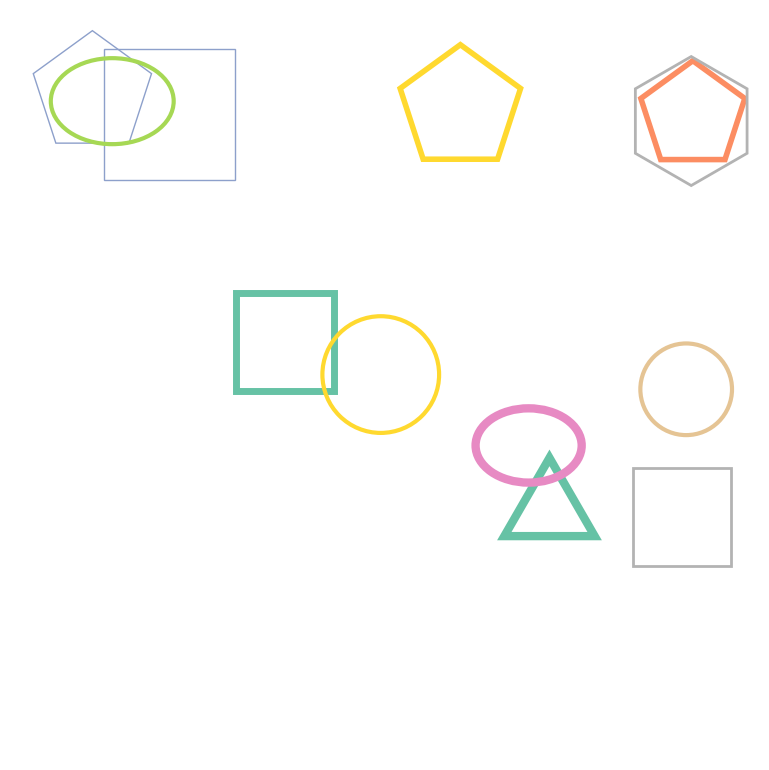[{"shape": "square", "thickness": 2.5, "radius": 0.32, "center": [0.37, 0.555]}, {"shape": "triangle", "thickness": 3, "radius": 0.34, "center": [0.714, 0.338]}, {"shape": "pentagon", "thickness": 2, "radius": 0.35, "center": [0.9, 0.85]}, {"shape": "square", "thickness": 0.5, "radius": 0.42, "center": [0.221, 0.852]}, {"shape": "pentagon", "thickness": 0.5, "radius": 0.4, "center": [0.12, 0.879]}, {"shape": "oval", "thickness": 3, "radius": 0.34, "center": [0.687, 0.421]}, {"shape": "oval", "thickness": 1.5, "radius": 0.4, "center": [0.146, 0.869]}, {"shape": "pentagon", "thickness": 2, "radius": 0.41, "center": [0.598, 0.86]}, {"shape": "circle", "thickness": 1.5, "radius": 0.38, "center": [0.494, 0.514]}, {"shape": "circle", "thickness": 1.5, "radius": 0.3, "center": [0.891, 0.494]}, {"shape": "square", "thickness": 1, "radius": 0.32, "center": [0.885, 0.328]}, {"shape": "hexagon", "thickness": 1, "radius": 0.42, "center": [0.898, 0.843]}]